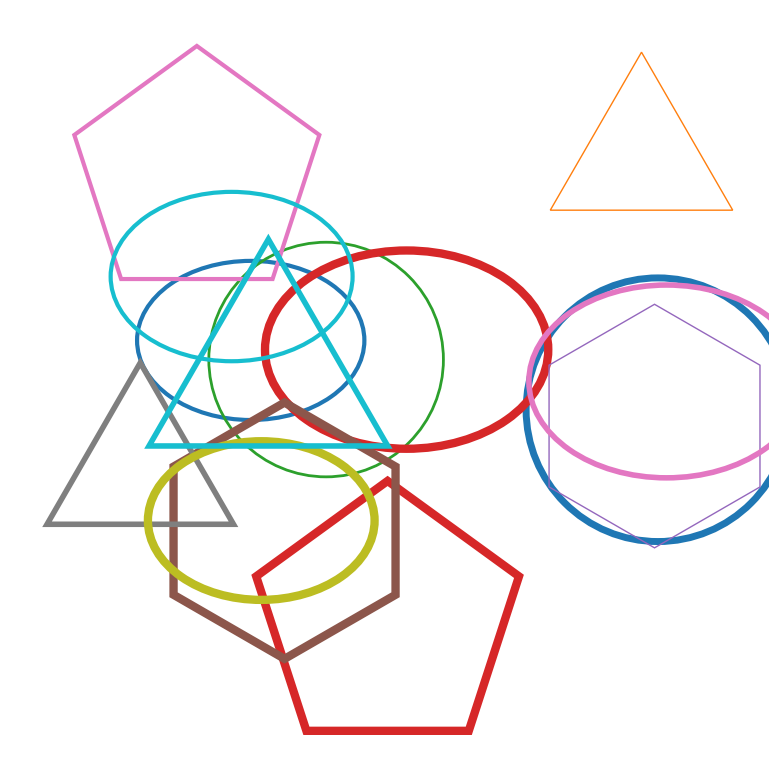[{"shape": "circle", "thickness": 2.5, "radius": 0.86, "center": [0.854, 0.468]}, {"shape": "oval", "thickness": 1.5, "radius": 0.74, "center": [0.326, 0.558]}, {"shape": "triangle", "thickness": 0.5, "radius": 0.68, "center": [0.833, 0.795]}, {"shape": "circle", "thickness": 1, "radius": 0.76, "center": [0.424, 0.533]}, {"shape": "pentagon", "thickness": 3, "radius": 0.9, "center": [0.503, 0.196]}, {"shape": "oval", "thickness": 3, "radius": 0.92, "center": [0.528, 0.546]}, {"shape": "hexagon", "thickness": 0.5, "radius": 0.79, "center": [0.85, 0.447]}, {"shape": "hexagon", "thickness": 3, "radius": 0.83, "center": [0.37, 0.311]}, {"shape": "pentagon", "thickness": 1.5, "radius": 0.84, "center": [0.256, 0.773]}, {"shape": "oval", "thickness": 2, "radius": 0.89, "center": [0.866, 0.505]}, {"shape": "triangle", "thickness": 2, "radius": 0.7, "center": [0.182, 0.389]}, {"shape": "oval", "thickness": 3, "radius": 0.74, "center": [0.339, 0.324]}, {"shape": "triangle", "thickness": 2, "radius": 0.89, "center": [0.349, 0.51]}, {"shape": "oval", "thickness": 1.5, "radius": 0.79, "center": [0.301, 0.641]}]